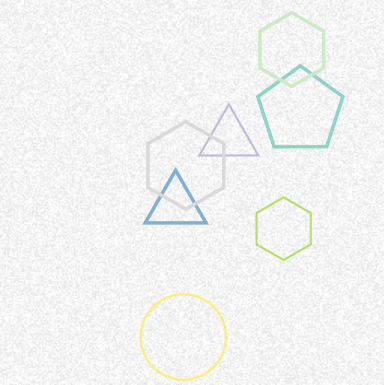[{"shape": "pentagon", "thickness": 2.5, "radius": 0.58, "center": [0.78, 0.713]}, {"shape": "triangle", "thickness": 1.5, "radius": 0.44, "center": [0.594, 0.64]}, {"shape": "triangle", "thickness": 2.5, "radius": 0.46, "center": [0.456, 0.467]}, {"shape": "hexagon", "thickness": 1.5, "radius": 0.41, "center": [0.737, 0.406]}, {"shape": "hexagon", "thickness": 2.5, "radius": 0.57, "center": [0.483, 0.57]}, {"shape": "hexagon", "thickness": 2.5, "radius": 0.48, "center": [0.758, 0.871]}, {"shape": "circle", "thickness": 1.5, "radius": 0.55, "center": [0.476, 0.125]}]